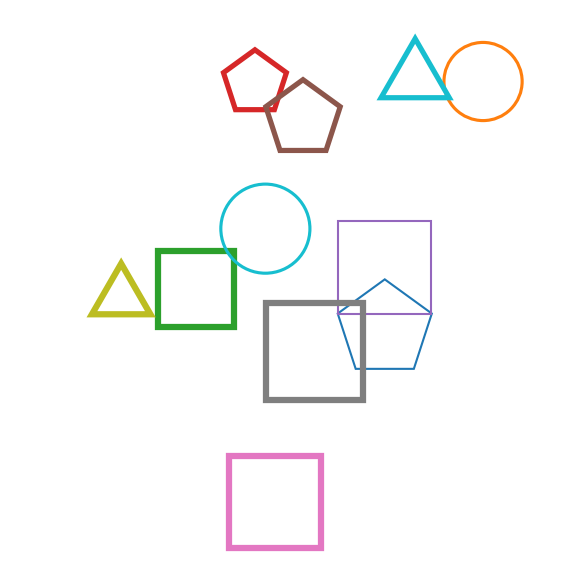[{"shape": "pentagon", "thickness": 1, "radius": 0.43, "center": [0.666, 0.43]}, {"shape": "circle", "thickness": 1.5, "radius": 0.34, "center": [0.836, 0.858]}, {"shape": "square", "thickness": 3, "radius": 0.33, "center": [0.34, 0.499]}, {"shape": "pentagon", "thickness": 2.5, "radius": 0.29, "center": [0.441, 0.856]}, {"shape": "square", "thickness": 1, "radius": 0.4, "center": [0.666, 0.536]}, {"shape": "pentagon", "thickness": 2.5, "radius": 0.34, "center": [0.525, 0.793]}, {"shape": "square", "thickness": 3, "radius": 0.4, "center": [0.476, 0.13]}, {"shape": "square", "thickness": 3, "radius": 0.42, "center": [0.545, 0.39]}, {"shape": "triangle", "thickness": 3, "radius": 0.29, "center": [0.21, 0.484]}, {"shape": "circle", "thickness": 1.5, "radius": 0.39, "center": [0.46, 0.603]}, {"shape": "triangle", "thickness": 2.5, "radius": 0.34, "center": [0.719, 0.864]}]